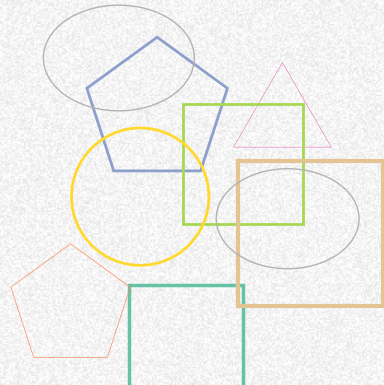[{"shape": "square", "thickness": 2.5, "radius": 0.74, "center": [0.483, 0.113]}, {"shape": "pentagon", "thickness": 0.5, "radius": 0.81, "center": [0.183, 0.204]}, {"shape": "pentagon", "thickness": 2, "radius": 0.96, "center": [0.408, 0.711]}, {"shape": "triangle", "thickness": 0.5, "radius": 0.73, "center": [0.734, 0.691]}, {"shape": "square", "thickness": 2, "radius": 0.78, "center": [0.631, 0.573]}, {"shape": "circle", "thickness": 2, "radius": 0.89, "center": [0.364, 0.489]}, {"shape": "square", "thickness": 3, "radius": 0.94, "center": [0.807, 0.393]}, {"shape": "oval", "thickness": 1, "radius": 0.98, "center": [0.309, 0.849]}, {"shape": "oval", "thickness": 1, "radius": 0.93, "center": [0.747, 0.432]}]